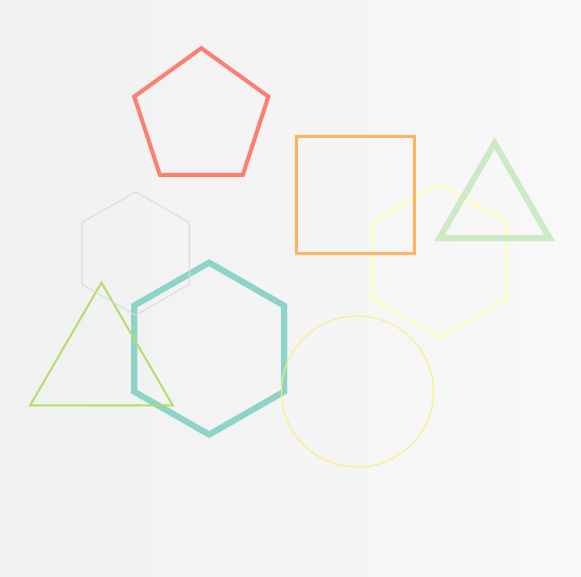[{"shape": "hexagon", "thickness": 3, "radius": 0.74, "center": [0.36, 0.395]}, {"shape": "hexagon", "thickness": 1, "radius": 0.67, "center": [0.756, 0.548]}, {"shape": "pentagon", "thickness": 2, "radius": 0.61, "center": [0.346, 0.794]}, {"shape": "square", "thickness": 1.5, "radius": 0.51, "center": [0.611, 0.663]}, {"shape": "triangle", "thickness": 1, "radius": 0.71, "center": [0.175, 0.368]}, {"shape": "hexagon", "thickness": 0.5, "radius": 0.53, "center": [0.233, 0.56]}, {"shape": "triangle", "thickness": 3, "radius": 0.55, "center": [0.851, 0.642]}, {"shape": "circle", "thickness": 0.5, "radius": 0.65, "center": [0.615, 0.321]}]